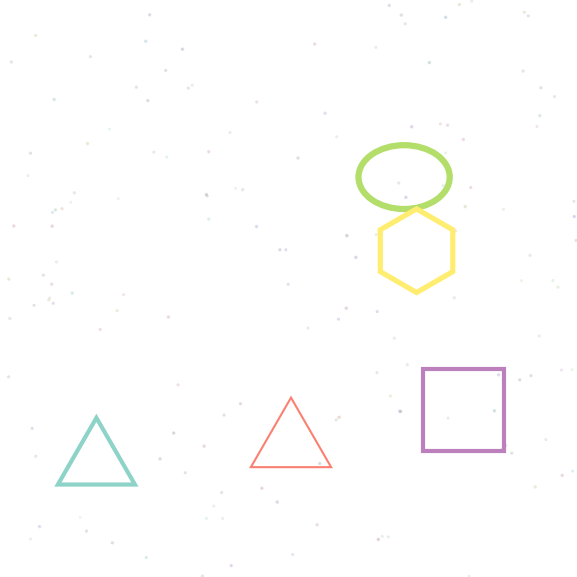[{"shape": "triangle", "thickness": 2, "radius": 0.38, "center": [0.167, 0.199]}, {"shape": "triangle", "thickness": 1, "radius": 0.4, "center": [0.504, 0.23]}, {"shape": "oval", "thickness": 3, "radius": 0.39, "center": [0.7, 0.692]}, {"shape": "square", "thickness": 2, "radius": 0.35, "center": [0.803, 0.289]}, {"shape": "hexagon", "thickness": 2.5, "radius": 0.36, "center": [0.721, 0.565]}]